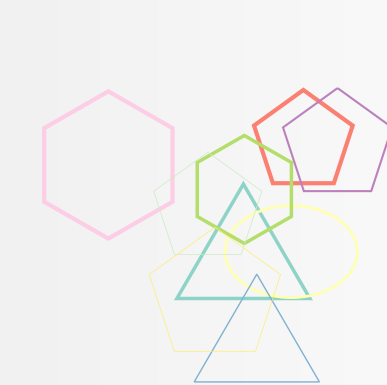[{"shape": "triangle", "thickness": 2.5, "radius": 0.99, "center": [0.628, 0.324]}, {"shape": "oval", "thickness": 2, "radius": 0.85, "center": [0.751, 0.346]}, {"shape": "pentagon", "thickness": 3, "radius": 0.67, "center": [0.783, 0.632]}, {"shape": "triangle", "thickness": 1, "radius": 0.93, "center": [0.663, 0.101]}, {"shape": "hexagon", "thickness": 2.5, "radius": 0.7, "center": [0.631, 0.508]}, {"shape": "hexagon", "thickness": 3, "radius": 0.96, "center": [0.28, 0.572]}, {"shape": "pentagon", "thickness": 1.5, "radius": 0.74, "center": [0.871, 0.623]}, {"shape": "pentagon", "thickness": 0.5, "radius": 0.73, "center": [0.536, 0.458]}, {"shape": "pentagon", "thickness": 0.5, "radius": 0.89, "center": [0.555, 0.232]}]